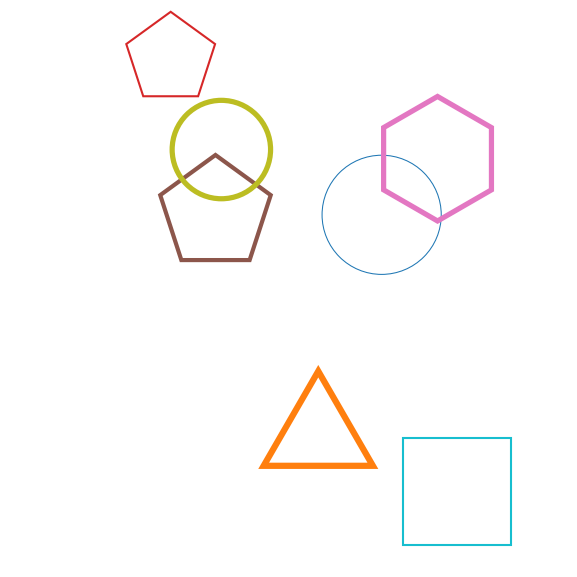[{"shape": "circle", "thickness": 0.5, "radius": 0.52, "center": [0.661, 0.627]}, {"shape": "triangle", "thickness": 3, "radius": 0.55, "center": [0.551, 0.247]}, {"shape": "pentagon", "thickness": 1, "radius": 0.4, "center": [0.296, 0.898]}, {"shape": "pentagon", "thickness": 2, "radius": 0.5, "center": [0.373, 0.63]}, {"shape": "hexagon", "thickness": 2.5, "radius": 0.54, "center": [0.758, 0.724]}, {"shape": "circle", "thickness": 2.5, "radius": 0.43, "center": [0.383, 0.74]}, {"shape": "square", "thickness": 1, "radius": 0.47, "center": [0.791, 0.148]}]